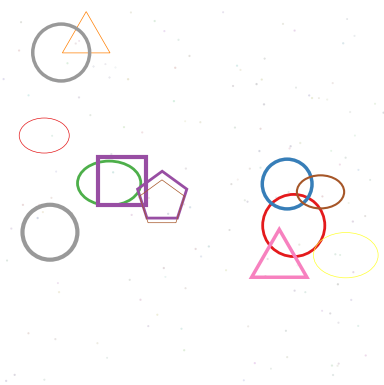[{"shape": "oval", "thickness": 0.5, "radius": 0.32, "center": [0.115, 0.648]}, {"shape": "circle", "thickness": 2, "radius": 0.4, "center": [0.763, 0.414]}, {"shape": "circle", "thickness": 2.5, "radius": 0.32, "center": [0.746, 0.522]}, {"shape": "oval", "thickness": 2, "radius": 0.41, "center": [0.284, 0.524]}, {"shape": "pentagon", "thickness": 2, "radius": 0.34, "center": [0.421, 0.488]}, {"shape": "square", "thickness": 3, "radius": 0.31, "center": [0.317, 0.53]}, {"shape": "triangle", "thickness": 0.5, "radius": 0.36, "center": [0.224, 0.898]}, {"shape": "oval", "thickness": 0.5, "radius": 0.42, "center": [0.898, 0.337]}, {"shape": "oval", "thickness": 1.5, "radius": 0.31, "center": [0.833, 0.502]}, {"shape": "pentagon", "thickness": 0.5, "radius": 0.31, "center": [0.421, 0.471]}, {"shape": "triangle", "thickness": 2.5, "radius": 0.41, "center": [0.725, 0.321]}, {"shape": "circle", "thickness": 2.5, "radius": 0.37, "center": [0.159, 0.864]}, {"shape": "circle", "thickness": 3, "radius": 0.36, "center": [0.13, 0.397]}]